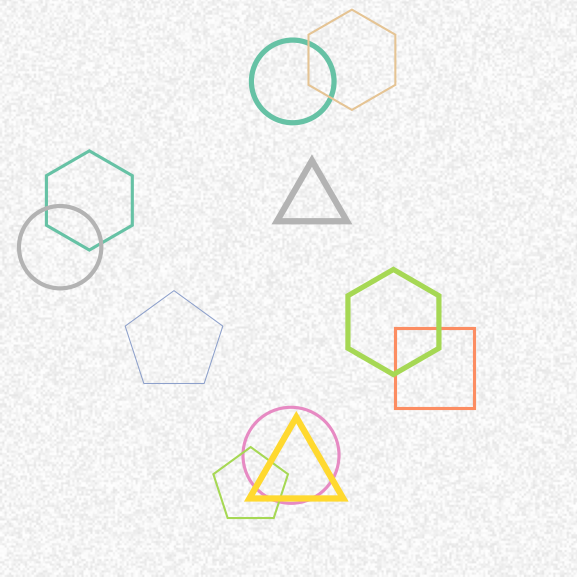[{"shape": "circle", "thickness": 2.5, "radius": 0.36, "center": [0.507, 0.858]}, {"shape": "hexagon", "thickness": 1.5, "radius": 0.43, "center": [0.155, 0.652]}, {"shape": "square", "thickness": 1.5, "radius": 0.34, "center": [0.752, 0.362]}, {"shape": "pentagon", "thickness": 0.5, "radius": 0.44, "center": [0.301, 0.407]}, {"shape": "circle", "thickness": 1.5, "radius": 0.42, "center": [0.504, 0.211]}, {"shape": "pentagon", "thickness": 1, "radius": 0.34, "center": [0.434, 0.157]}, {"shape": "hexagon", "thickness": 2.5, "radius": 0.45, "center": [0.681, 0.442]}, {"shape": "triangle", "thickness": 3, "radius": 0.47, "center": [0.513, 0.183]}, {"shape": "hexagon", "thickness": 1, "radius": 0.43, "center": [0.609, 0.896]}, {"shape": "triangle", "thickness": 3, "radius": 0.35, "center": [0.54, 0.651]}, {"shape": "circle", "thickness": 2, "radius": 0.36, "center": [0.104, 0.571]}]